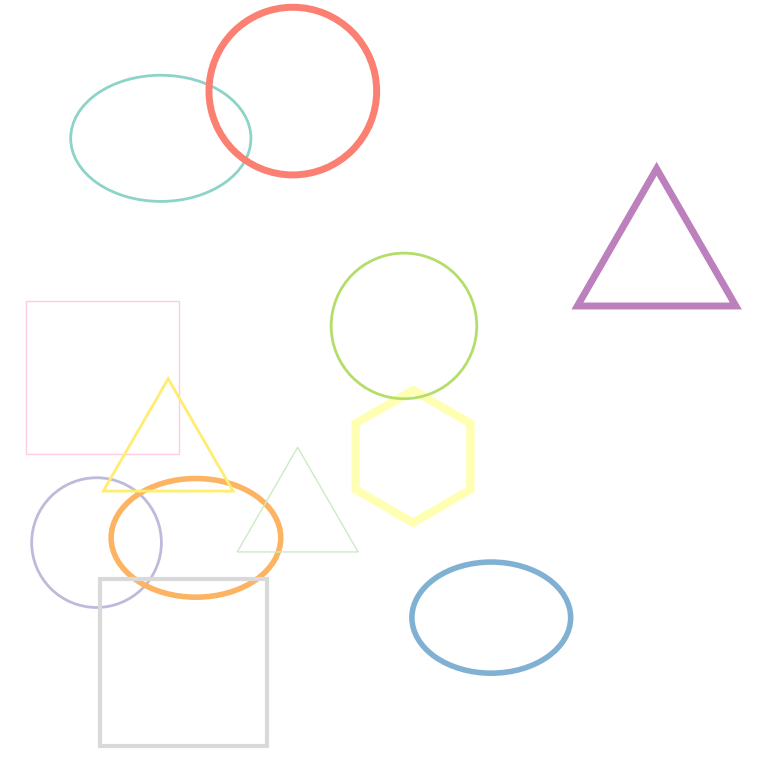[{"shape": "oval", "thickness": 1, "radius": 0.59, "center": [0.209, 0.82]}, {"shape": "hexagon", "thickness": 3, "radius": 0.43, "center": [0.536, 0.407]}, {"shape": "circle", "thickness": 1, "radius": 0.42, "center": [0.125, 0.295]}, {"shape": "circle", "thickness": 2.5, "radius": 0.54, "center": [0.38, 0.882]}, {"shape": "oval", "thickness": 2, "radius": 0.52, "center": [0.638, 0.198]}, {"shape": "oval", "thickness": 2, "radius": 0.55, "center": [0.254, 0.302]}, {"shape": "circle", "thickness": 1, "radius": 0.47, "center": [0.525, 0.577]}, {"shape": "square", "thickness": 0.5, "radius": 0.5, "center": [0.133, 0.509]}, {"shape": "square", "thickness": 1.5, "radius": 0.54, "center": [0.238, 0.14]}, {"shape": "triangle", "thickness": 2.5, "radius": 0.59, "center": [0.853, 0.662]}, {"shape": "triangle", "thickness": 0.5, "radius": 0.45, "center": [0.387, 0.328]}, {"shape": "triangle", "thickness": 1, "radius": 0.49, "center": [0.218, 0.411]}]